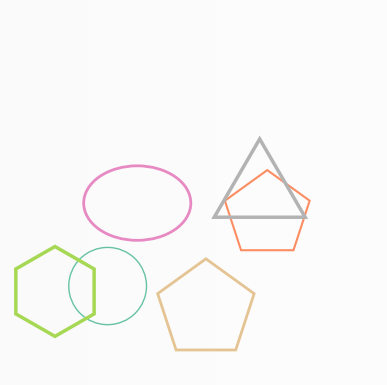[{"shape": "circle", "thickness": 1, "radius": 0.5, "center": [0.278, 0.257]}, {"shape": "pentagon", "thickness": 1.5, "radius": 0.58, "center": [0.69, 0.443]}, {"shape": "oval", "thickness": 2, "radius": 0.69, "center": [0.354, 0.473]}, {"shape": "hexagon", "thickness": 2.5, "radius": 0.58, "center": [0.142, 0.243]}, {"shape": "pentagon", "thickness": 2, "radius": 0.65, "center": [0.531, 0.197]}, {"shape": "triangle", "thickness": 2.5, "radius": 0.68, "center": [0.67, 0.504]}]